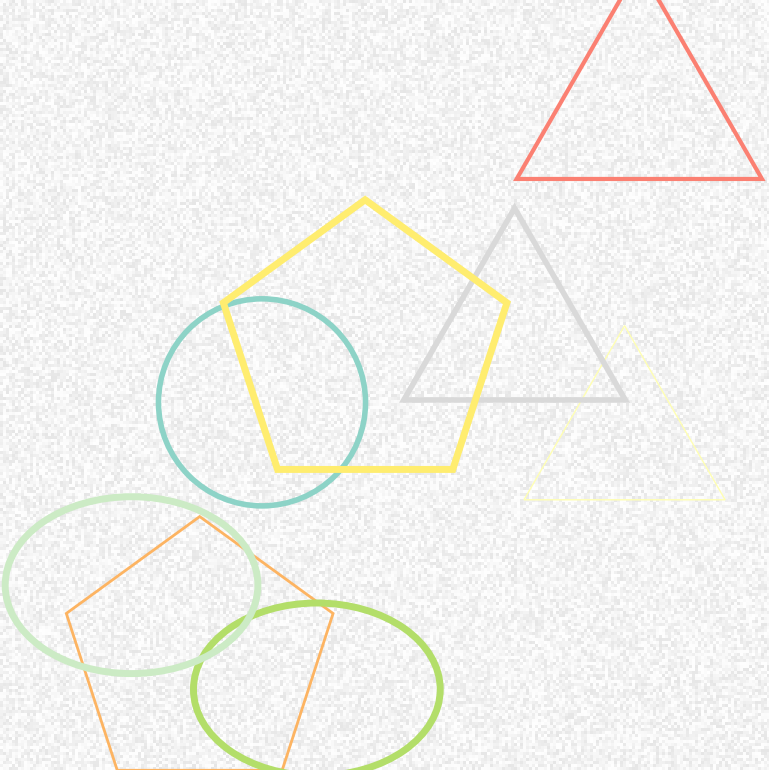[{"shape": "circle", "thickness": 2, "radius": 0.67, "center": [0.34, 0.477]}, {"shape": "triangle", "thickness": 0.5, "radius": 0.75, "center": [0.811, 0.426]}, {"shape": "triangle", "thickness": 1.5, "radius": 0.92, "center": [0.83, 0.86]}, {"shape": "pentagon", "thickness": 1, "radius": 0.91, "center": [0.259, 0.147]}, {"shape": "oval", "thickness": 2.5, "radius": 0.8, "center": [0.412, 0.105]}, {"shape": "triangle", "thickness": 2, "radius": 0.83, "center": [0.668, 0.564]}, {"shape": "oval", "thickness": 2.5, "radius": 0.82, "center": [0.171, 0.24]}, {"shape": "pentagon", "thickness": 2.5, "radius": 0.97, "center": [0.474, 0.547]}]